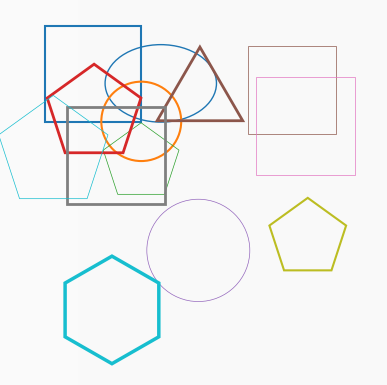[{"shape": "oval", "thickness": 1, "radius": 0.72, "center": [0.415, 0.783]}, {"shape": "square", "thickness": 1.5, "radius": 0.62, "center": [0.24, 0.807]}, {"shape": "circle", "thickness": 1.5, "radius": 0.52, "center": [0.365, 0.685]}, {"shape": "pentagon", "thickness": 0.5, "radius": 0.51, "center": [0.364, 0.578]}, {"shape": "pentagon", "thickness": 2, "radius": 0.64, "center": [0.243, 0.706]}, {"shape": "circle", "thickness": 0.5, "radius": 0.66, "center": [0.512, 0.35]}, {"shape": "triangle", "thickness": 2, "radius": 0.64, "center": [0.516, 0.75]}, {"shape": "square", "thickness": 0.5, "radius": 0.57, "center": [0.753, 0.766]}, {"shape": "square", "thickness": 0.5, "radius": 0.64, "center": [0.789, 0.673]}, {"shape": "square", "thickness": 2, "radius": 0.63, "center": [0.299, 0.596]}, {"shape": "pentagon", "thickness": 1.5, "radius": 0.52, "center": [0.794, 0.382]}, {"shape": "pentagon", "thickness": 0.5, "radius": 0.74, "center": [0.138, 0.604]}, {"shape": "hexagon", "thickness": 2.5, "radius": 0.7, "center": [0.289, 0.195]}]